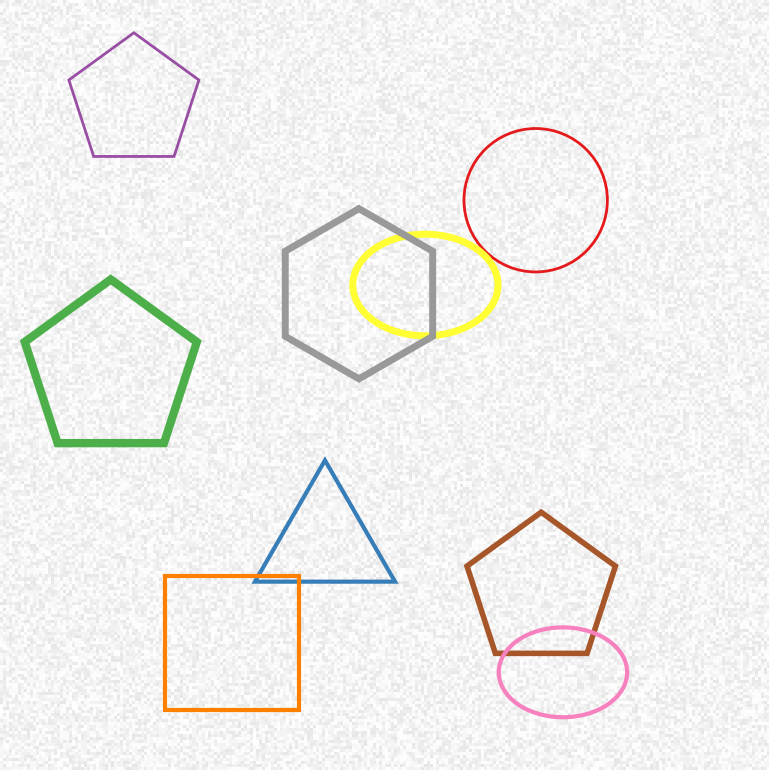[{"shape": "circle", "thickness": 1, "radius": 0.47, "center": [0.696, 0.74]}, {"shape": "triangle", "thickness": 1.5, "radius": 0.53, "center": [0.422, 0.297]}, {"shape": "pentagon", "thickness": 3, "radius": 0.59, "center": [0.144, 0.52]}, {"shape": "pentagon", "thickness": 1, "radius": 0.44, "center": [0.174, 0.869]}, {"shape": "square", "thickness": 1.5, "radius": 0.43, "center": [0.301, 0.165]}, {"shape": "oval", "thickness": 2.5, "radius": 0.47, "center": [0.552, 0.63]}, {"shape": "pentagon", "thickness": 2, "radius": 0.51, "center": [0.703, 0.233]}, {"shape": "oval", "thickness": 1.5, "radius": 0.42, "center": [0.731, 0.127]}, {"shape": "hexagon", "thickness": 2.5, "radius": 0.55, "center": [0.466, 0.618]}]